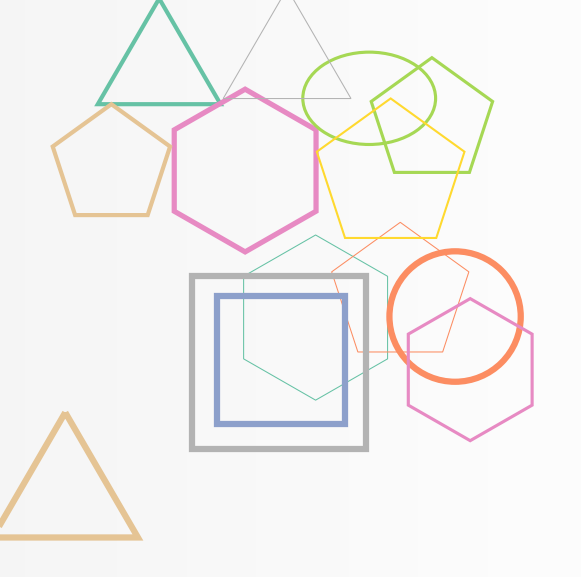[{"shape": "hexagon", "thickness": 0.5, "radius": 0.71, "center": [0.543, 0.449]}, {"shape": "triangle", "thickness": 2, "radius": 0.61, "center": [0.274, 0.88]}, {"shape": "pentagon", "thickness": 0.5, "radius": 0.62, "center": [0.689, 0.49]}, {"shape": "circle", "thickness": 3, "radius": 0.56, "center": [0.783, 0.451]}, {"shape": "square", "thickness": 3, "radius": 0.55, "center": [0.484, 0.376]}, {"shape": "hexagon", "thickness": 1.5, "radius": 0.61, "center": [0.809, 0.359]}, {"shape": "hexagon", "thickness": 2.5, "radius": 0.7, "center": [0.422, 0.704]}, {"shape": "pentagon", "thickness": 1.5, "radius": 0.55, "center": [0.743, 0.789]}, {"shape": "oval", "thickness": 1.5, "radius": 0.57, "center": [0.635, 0.829]}, {"shape": "pentagon", "thickness": 1, "radius": 0.67, "center": [0.672, 0.695]}, {"shape": "pentagon", "thickness": 2, "radius": 0.53, "center": [0.192, 0.713]}, {"shape": "triangle", "thickness": 3, "radius": 0.72, "center": [0.112, 0.141]}, {"shape": "square", "thickness": 3, "radius": 0.75, "center": [0.48, 0.371]}, {"shape": "triangle", "thickness": 0.5, "radius": 0.63, "center": [0.494, 0.892]}]